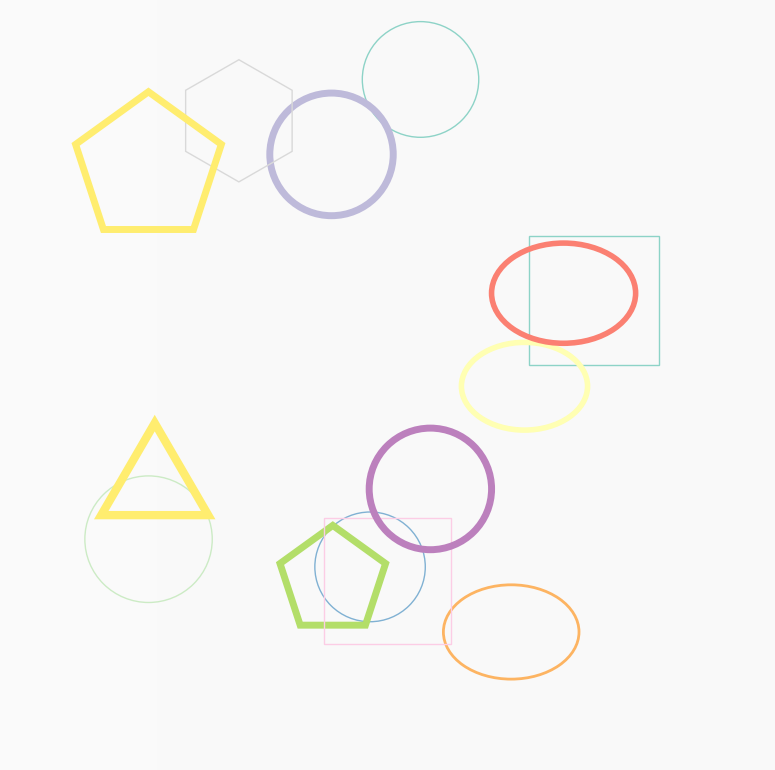[{"shape": "square", "thickness": 0.5, "radius": 0.42, "center": [0.766, 0.61]}, {"shape": "circle", "thickness": 0.5, "radius": 0.38, "center": [0.543, 0.897]}, {"shape": "oval", "thickness": 2, "radius": 0.41, "center": [0.677, 0.498]}, {"shape": "circle", "thickness": 2.5, "radius": 0.4, "center": [0.428, 0.8]}, {"shape": "oval", "thickness": 2, "radius": 0.46, "center": [0.727, 0.619]}, {"shape": "circle", "thickness": 0.5, "radius": 0.36, "center": [0.478, 0.264]}, {"shape": "oval", "thickness": 1, "radius": 0.44, "center": [0.66, 0.179]}, {"shape": "pentagon", "thickness": 2.5, "radius": 0.36, "center": [0.429, 0.246]}, {"shape": "square", "thickness": 0.5, "radius": 0.41, "center": [0.5, 0.246]}, {"shape": "hexagon", "thickness": 0.5, "radius": 0.4, "center": [0.308, 0.843]}, {"shape": "circle", "thickness": 2.5, "radius": 0.39, "center": [0.555, 0.365]}, {"shape": "circle", "thickness": 0.5, "radius": 0.41, "center": [0.192, 0.3]}, {"shape": "triangle", "thickness": 3, "radius": 0.4, "center": [0.2, 0.371]}, {"shape": "pentagon", "thickness": 2.5, "radius": 0.49, "center": [0.192, 0.782]}]